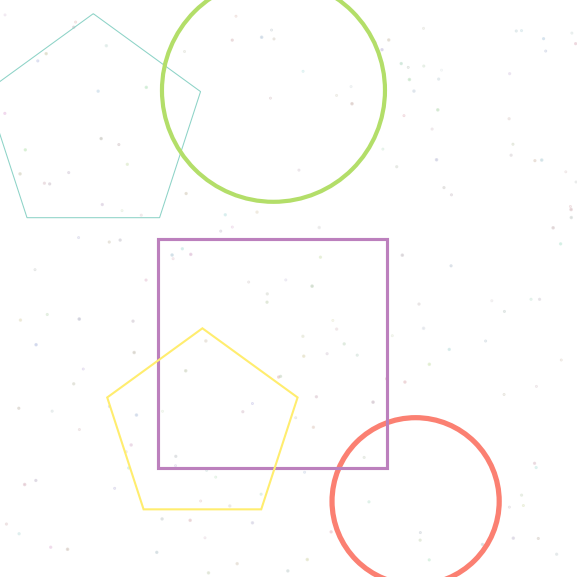[{"shape": "pentagon", "thickness": 0.5, "radius": 0.98, "center": [0.162, 0.78]}, {"shape": "circle", "thickness": 2.5, "radius": 0.72, "center": [0.72, 0.131]}, {"shape": "circle", "thickness": 2, "radius": 0.97, "center": [0.474, 0.843]}, {"shape": "square", "thickness": 1.5, "radius": 0.99, "center": [0.471, 0.387]}, {"shape": "pentagon", "thickness": 1, "radius": 0.87, "center": [0.35, 0.257]}]